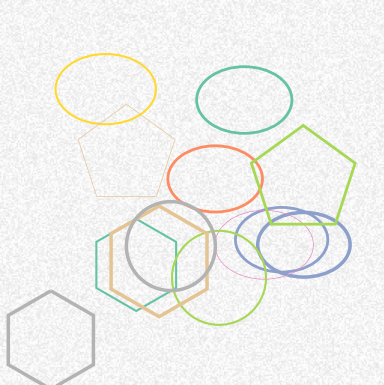[{"shape": "oval", "thickness": 2, "radius": 0.62, "center": [0.634, 0.74]}, {"shape": "hexagon", "thickness": 1.5, "radius": 0.6, "center": [0.354, 0.312]}, {"shape": "oval", "thickness": 2, "radius": 0.61, "center": [0.559, 0.535]}, {"shape": "oval", "thickness": 2.5, "radius": 0.6, "center": [0.789, 0.364]}, {"shape": "oval", "thickness": 2, "radius": 0.6, "center": [0.731, 0.377]}, {"shape": "oval", "thickness": 0.5, "radius": 0.64, "center": [0.686, 0.364]}, {"shape": "pentagon", "thickness": 2, "radius": 0.71, "center": [0.788, 0.532]}, {"shape": "circle", "thickness": 1.5, "radius": 0.61, "center": [0.569, 0.278]}, {"shape": "oval", "thickness": 1.5, "radius": 0.65, "center": [0.275, 0.768]}, {"shape": "hexagon", "thickness": 2.5, "radius": 0.72, "center": [0.413, 0.321]}, {"shape": "pentagon", "thickness": 0.5, "radius": 0.66, "center": [0.329, 0.597]}, {"shape": "hexagon", "thickness": 2.5, "radius": 0.64, "center": [0.132, 0.117]}, {"shape": "circle", "thickness": 2.5, "radius": 0.58, "center": [0.444, 0.361]}]